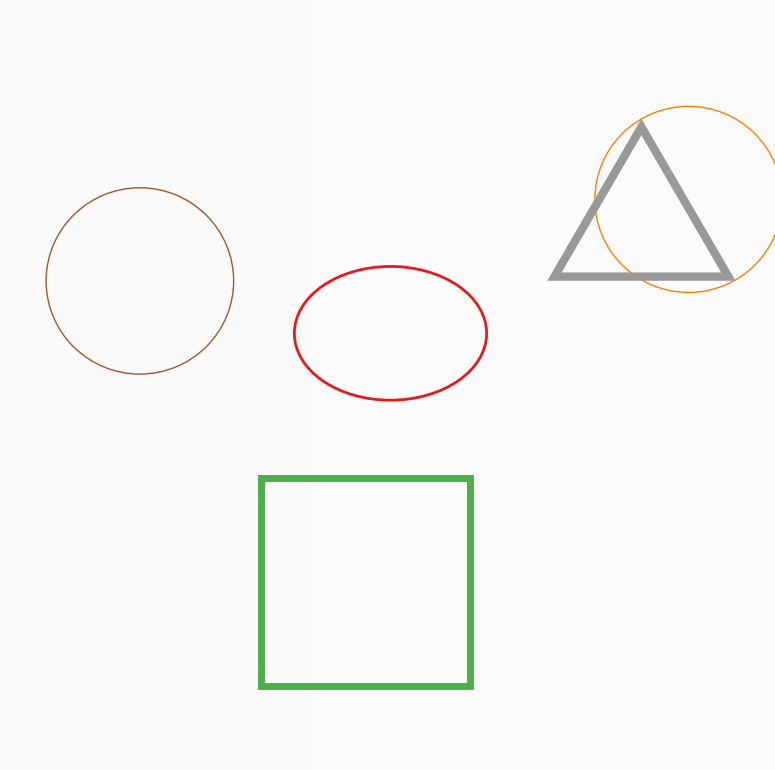[{"shape": "oval", "thickness": 1, "radius": 0.62, "center": [0.504, 0.567]}, {"shape": "square", "thickness": 2.5, "radius": 0.68, "center": [0.471, 0.244]}, {"shape": "circle", "thickness": 0.5, "radius": 0.6, "center": [0.888, 0.741]}, {"shape": "circle", "thickness": 0.5, "radius": 0.61, "center": [0.18, 0.635]}, {"shape": "triangle", "thickness": 3, "radius": 0.65, "center": [0.828, 0.706]}]